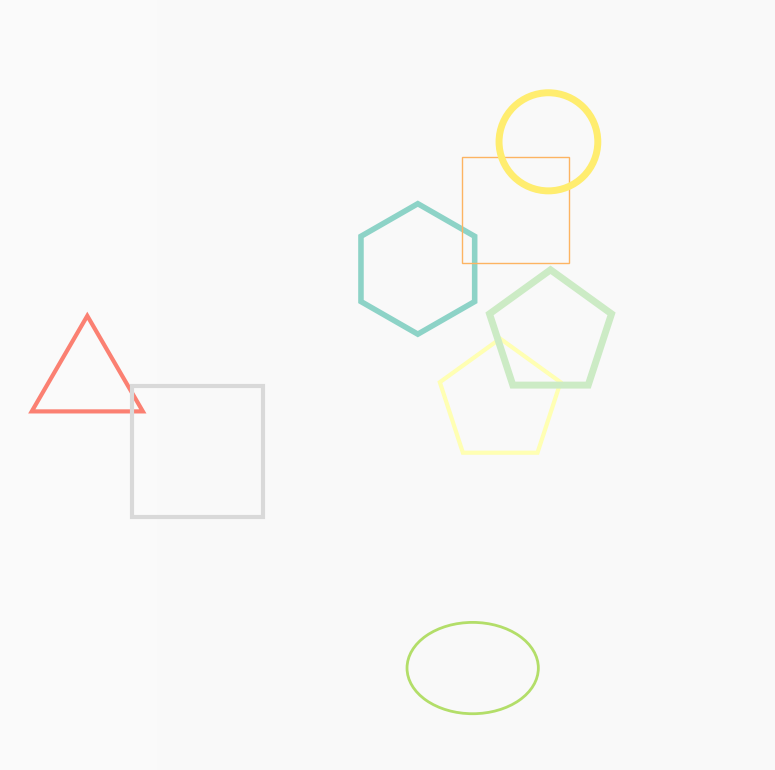[{"shape": "hexagon", "thickness": 2, "radius": 0.42, "center": [0.539, 0.651]}, {"shape": "pentagon", "thickness": 1.5, "radius": 0.41, "center": [0.645, 0.478]}, {"shape": "triangle", "thickness": 1.5, "radius": 0.41, "center": [0.113, 0.507]}, {"shape": "square", "thickness": 0.5, "radius": 0.34, "center": [0.666, 0.727]}, {"shape": "oval", "thickness": 1, "radius": 0.42, "center": [0.61, 0.132]}, {"shape": "square", "thickness": 1.5, "radius": 0.42, "center": [0.255, 0.414]}, {"shape": "pentagon", "thickness": 2.5, "radius": 0.41, "center": [0.71, 0.567]}, {"shape": "circle", "thickness": 2.5, "radius": 0.32, "center": [0.708, 0.816]}]